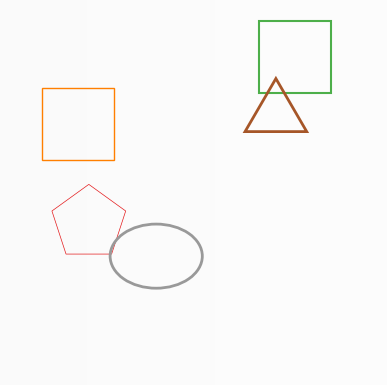[{"shape": "pentagon", "thickness": 0.5, "radius": 0.5, "center": [0.229, 0.421]}, {"shape": "square", "thickness": 1.5, "radius": 0.47, "center": [0.761, 0.851]}, {"shape": "square", "thickness": 1, "radius": 0.46, "center": [0.202, 0.678]}, {"shape": "triangle", "thickness": 2, "radius": 0.46, "center": [0.712, 0.704]}, {"shape": "oval", "thickness": 2, "radius": 0.59, "center": [0.403, 0.335]}]